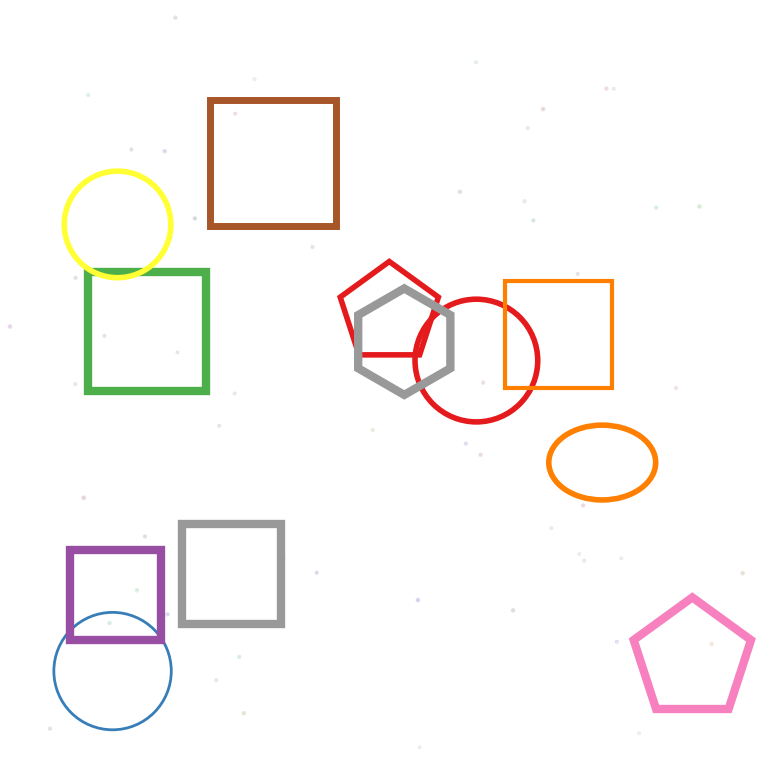[{"shape": "circle", "thickness": 2, "radius": 0.4, "center": [0.619, 0.532]}, {"shape": "pentagon", "thickness": 2, "radius": 0.34, "center": [0.506, 0.593]}, {"shape": "circle", "thickness": 1, "radius": 0.38, "center": [0.146, 0.128]}, {"shape": "square", "thickness": 3, "radius": 0.38, "center": [0.191, 0.569]}, {"shape": "square", "thickness": 3, "radius": 0.29, "center": [0.15, 0.227]}, {"shape": "oval", "thickness": 2, "radius": 0.35, "center": [0.782, 0.399]}, {"shape": "square", "thickness": 1.5, "radius": 0.35, "center": [0.725, 0.565]}, {"shape": "circle", "thickness": 2, "radius": 0.35, "center": [0.153, 0.709]}, {"shape": "square", "thickness": 2.5, "radius": 0.41, "center": [0.355, 0.789]}, {"shape": "pentagon", "thickness": 3, "radius": 0.4, "center": [0.899, 0.144]}, {"shape": "hexagon", "thickness": 3, "radius": 0.35, "center": [0.525, 0.556]}, {"shape": "square", "thickness": 3, "radius": 0.32, "center": [0.301, 0.254]}]